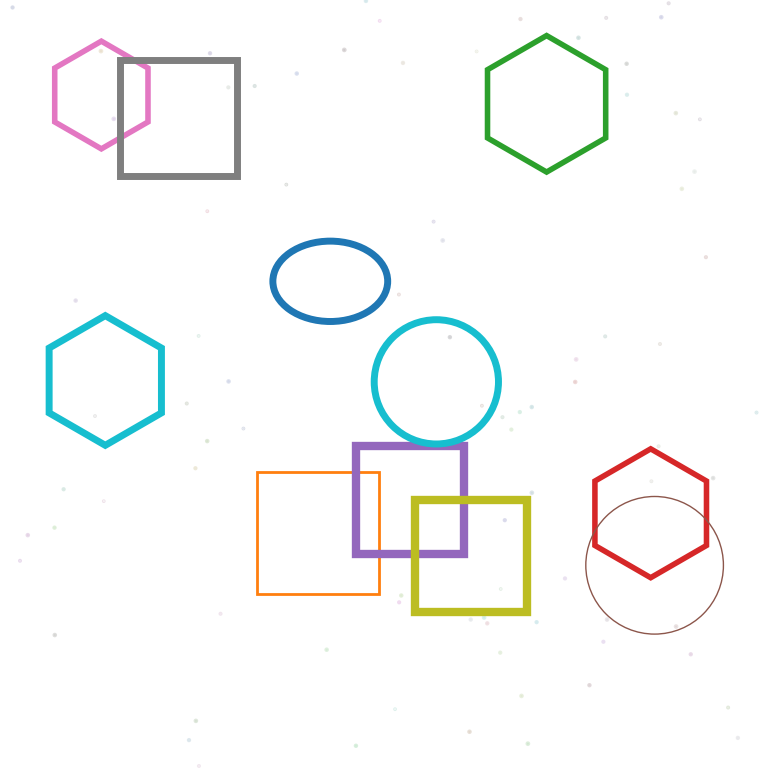[{"shape": "oval", "thickness": 2.5, "radius": 0.37, "center": [0.429, 0.635]}, {"shape": "square", "thickness": 1, "radius": 0.4, "center": [0.413, 0.307]}, {"shape": "hexagon", "thickness": 2, "radius": 0.44, "center": [0.71, 0.865]}, {"shape": "hexagon", "thickness": 2, "radius": 0.42, "center": [0.845, 0.333]}, {"shape": "square", "thickness": 3, "radius": 0.35, "center": [0.532, 0.35]}, {"shape": "circle", "thickness": 0.5, "radius": 0.45, "center": [0.85, 0.266]}, {"shape": "hexagon", "thickness": 2, "radius": 0.35, "center": [0.132, 0.877]}, {"shape": "square", "thickness": 2.5, "radius": 0.38, "center": [0.232, 0.847]}, {"shape": "square", "thickness": 3, "radius": 0.36, "center": [0.612, 0.278]}, {"shape": "circle", "thickness": 2.5, "radius": 0.4, "center": [0.567, 0.504]}, {"shape": "hexagon", "thickness": 2.5, "radius": 0.42, "center": [0.137, 0.506]}]